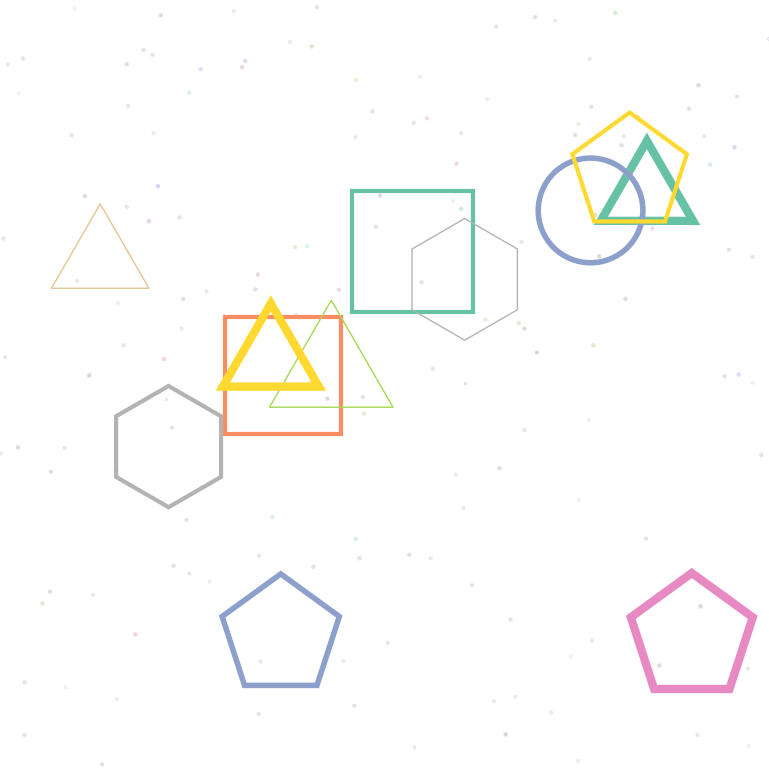[{"shape": "square", "thickness": 1.5, "radius": 0.39, "center": [0.535, 0.674]}, {"shape": "triangle", "thickness": 3, "radius": 0.35, "center": [0.84, 0.748]}, {"shape": "square", "thickness": 1.5, "radius": 0.38, "center": [0.367, 0.513]}, {"shape": "pentagon", "thickness": 2, "radius": 0.4, "center": [0.365, 0.175]}, {"shape": "circle", "thickness": 2, "radius": 0.34, "center": [0.767, 0.727]}, {"shape": "pentagon", "thickness": 3, "radius": 0.42, "center": [0.898, 0.173]}, {"shape": "triangle", "thickness": 0.5, "radius": 0.46, "center": [0.43, 0.517]}, {"shape": "pentagon", "thickness": 1.5, "radius": 0.39, "center": [0.818, 0.776]}, {"shape": "triangle", "thickness": 3, "radius": 0.36, "center": [0.352, 0.534]}, {"shape": "triangle", "thickness": 0.5, "radius": 0.37, "center": [0.13, 0.662]}, {"shape": "hexagon", "thickness": 0.5, "radius": 0.39, "center": [0.604, 0.637]}, {"shape": "hexagon", "thickness": 1.5, "radius": 0.39, "center": [0.219, 0.42]}]